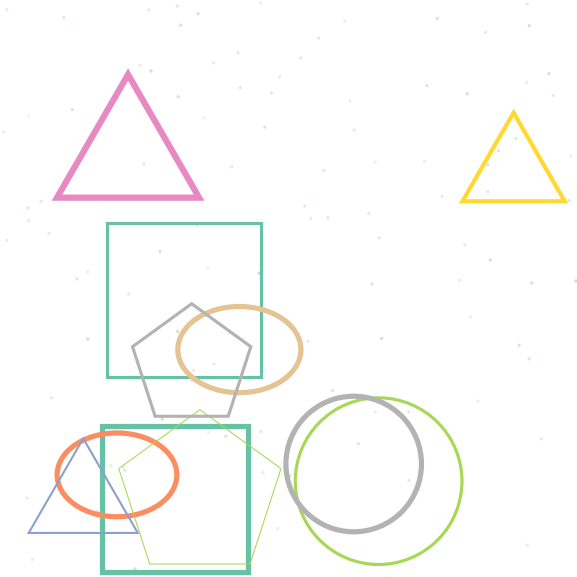[{"shape": "square", "thickness": 1.5, "radius": 0.67, "center": [0.319, 0.479]}, {"shape": "square", "thickness": 2.5, "radius": 0.63, "center": [0.303, 0.135]}, {"shape": "oval", "thickness": 2.5, "radius": 0.52, "center": [0.203, 0.177]}, {"shape": "triangle", "thickness": 1, "radius": 0.55, "center": [0.144, 0.131]}, {"shape": "triangle", "thickness": 3, "radius": 0.71, "center": [0.222, 0.728]}, {"shape": "pentagon", "thickness": 0.5, "radius": 0.74, "center": [0.346, 0.142]}, {"shape": "circle", "thickness": 1.5, "radius": 0.72, "center": [0.656, 0.166]}, {"shape": "triangle", "thickness": 2, "radius": 0.51, "center": [0.889, 0.702]}, {"shape": "oval", "thickness": 2.5, "radius": 0.53, "center": [0.414, 0.394]}, {"shape": "circle", "thickness": 2.5, "radius": 0.59, "center": [0.612, 0.196]}, {"shape": "pentagon", "thickness": 1.5, "radius": 0.54, "center": [0.332, 0.365]}]